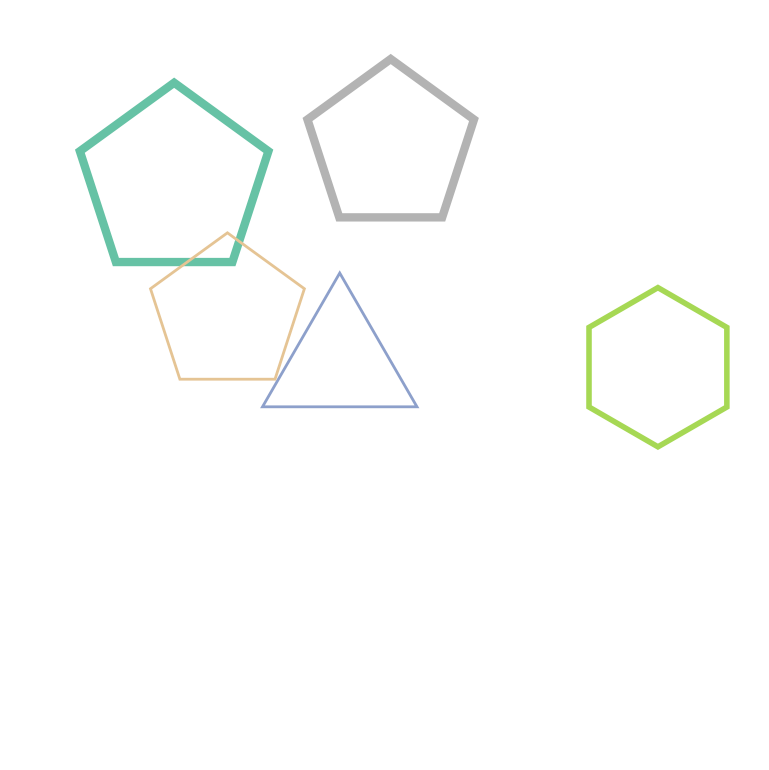[{"shape": "pentagon", "thickness": 3, "radius": 0.64, "center": [0.226, 0.764]}, {"shape": "triangle", "thickness": 1, "radius": 0.58, "center": [0.441, 0.53]}, {"shape": "hexagon", "thickness": 2, "radius": 0.52, "center": [0.854, 0.523]}, {"shape": "pentagon", "thickness": 1, "radius": 0.53, "center": [0.295, 0.593]}, {"shape": "pentagon", "thickness": 3, "radius": 0.57, "center": [0.507, 0.81]}]